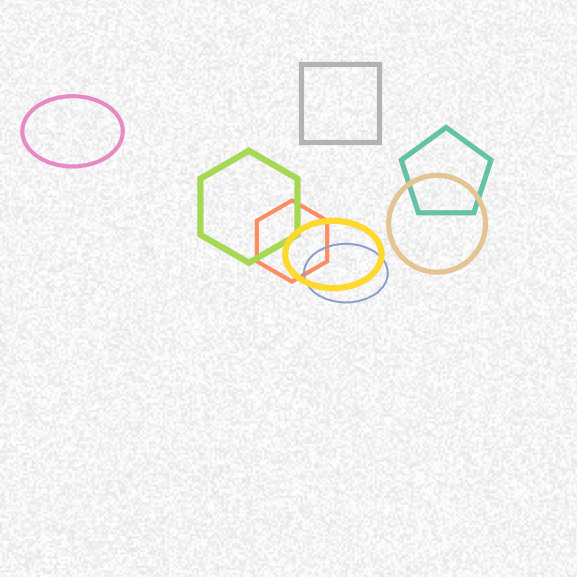[{"shape": "pentagon", "thickness": 2.5, "radius": 0.41, "center": [0.773, 0.697]}, {"shape": "hexagon", "thickness": 2, "radius": 0.35, "center": [0.506, 0.582]}, {"shape": "oval", "thickness": 1, "radius": 0.36, "center": [0.599, 0.526]}, {"shape": "oval", "thickness": 2, "radius": 0.43, "center": [0.126, 0.772]}, {"shape": "hexagon", "thickness": 3, "radius": 0.49, "center": [0.431, 0.641]}, {"shape": "oval", "thickness": 3, "radius": 0.42, "center": [0.577, 0.559]}, {"shape": "circle", "thickness": 2.5, "radius": 0.42, "center": [0.757, 0.612]}, {"shape": "square", "thickness": 2.5, "radius": 0.34, "center": [0.589, 0.821]}]